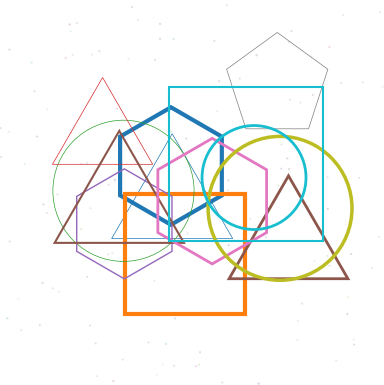[{"shape": "hexagon", "thickness": 3, "radius": 0.76, "center": [0.444, 0.569]}, {"shape": "triangle", "thickness": 0.5, "radius": 0.91, "center": [0.447, 0.471]}, {"shape": "square", "thickness": 3, "radius": 0.78, "center": [0.48, 0.34]}, {"shape": "circle", "thickness": 0.5, "radius": 0.92, "center": [0.321, 0.504]}, {"shape": "triangle", "thickness": 0.5, "radius": 0.75, "center": [0.266, 0.648]}, {"shape": "hexagon", "thickness": 1, "radius": 0.71, "center": [0.323, 0.419]}, {"shape": "triangle", "thickness": 1.5, "radius": 0.97, "center": [0.31, 0.466]}, {"shape": "triangle", "thickness": 2, "radius": 0.89, "center": [0.749, 0.365]}, {"shape": "hexagon", "thickness": 2, "radius": 0.82, "center": [0.551, 0.478]}, {"shape": "pentagon", "thickness": 0.5, "radius": 0.69, "center": [0.72, 0.777]}, {"shape": "circle", "thickness": 2.5, "radius": 0.93, "center": [0.727, 0.459]}, {"shape": "square", "thickness": 1.5, "radius": 1.0, "center": [0.638, 0.573]}, {"shape": "circle", "thickness": 2, "radius": 0.68, "center": [0.66, 0.539]}]